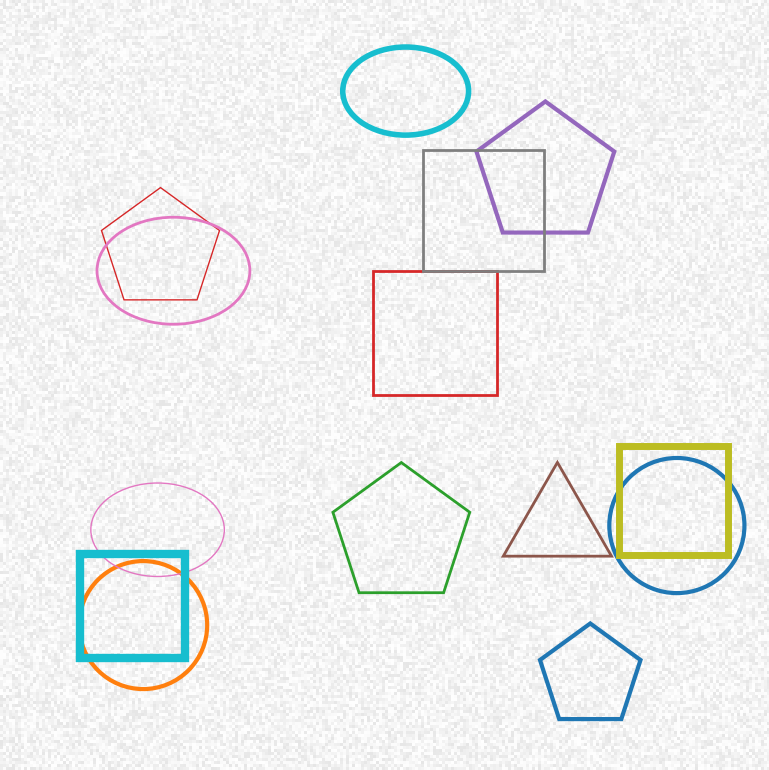[{"shape": "circle", "thickness": 1.5, "radius": 0.44, "center": [0.879, 0.317]}, {"shape": "pentagon", "thickness": 1.5, "radius": 0.34, "center": [0.767, 0.122]}, {"shape": "circle", "thickness": 1.5, "radius": 0.42, "center": [0.186, 0.188]}, {"shape": "pentagon", "thickness": 1, "radius": 0.47, "center": [0.521, 0.306]}, {"shape": "pentagon", "thickness": 0.5, "radius": 0.4, "center": [0.208, 0.676]}, {"shape": "square", "thickness": 1, "radius": 0.4, "center": [0.565, 0.568]}, {"shape": "pentagon", "thickness": 1.5, "radius": 0.47, "center": [0.708, 0.774]}, {"shape": "triangle", "thickness": 1, "radius": 0.41, "center": [0.724, 0.318]}, {"shape": "oval", "thickness": 0.5, "radius": 0.43, "center": [0.205, 0.312]}, {"shape": "oval", "thickness": 1, "radius": 0.5, "center": [0.225, 0.648]}, {"shape": "square", "thickness": 1, "radius": 0.39, "center": [0.628, 0.726]}, {"shape": "square", "thickness": 2.5, "radius": 0.35, "center": [0.875, 0.35]}, {"shape": "oval", "thickness": 2, "radius": 0.41, "center": [0.527, 0.882]}, {"shape": "square", "thickness": 3, "radius": 0.34, "center": [0.172, 0.213]}]